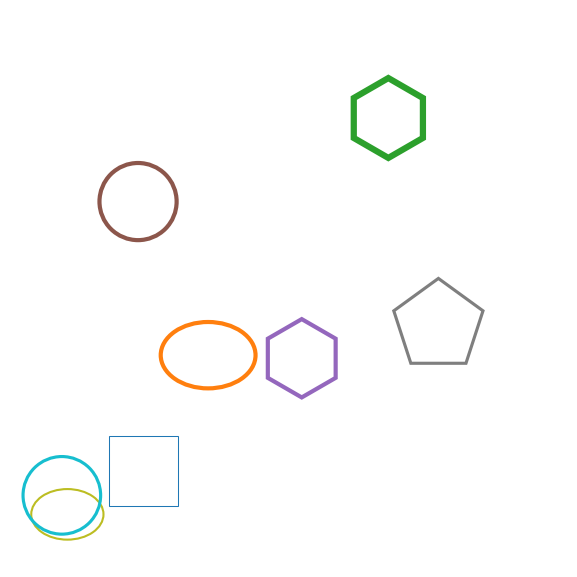[{"shape": "square", "thickness": 0.5, "radius": 0.3, "center": [0.248, 0.183]}, {"shape": "oval", "thickness": 2, "radius": 0.41, "center": [0.36, 0.384]}, {"shape": "hexagon", "thickness": 3, "radius": 0.35, "center": [0.672, 0.795]}, {"shape": "hexagon", "thickness": 2, "radius": 0.34, "center": [0.522, 0.379]}, {"shape": "circle", "thickness": 2, "radius": 0.33, "center": [0.239, 0.65]}, {"shape": "pentagon", "thickness": 1.5, "radius": 0.41, "center": [0.759, 0.436]}, {"shape": "oval", "thickness": 1, "radius": 0.31, "center": [0.117, 0.108]}, {"shape": "circle", "thickness": 1.5, "radius": 0.34, "center": [0.107, 0.141]}]